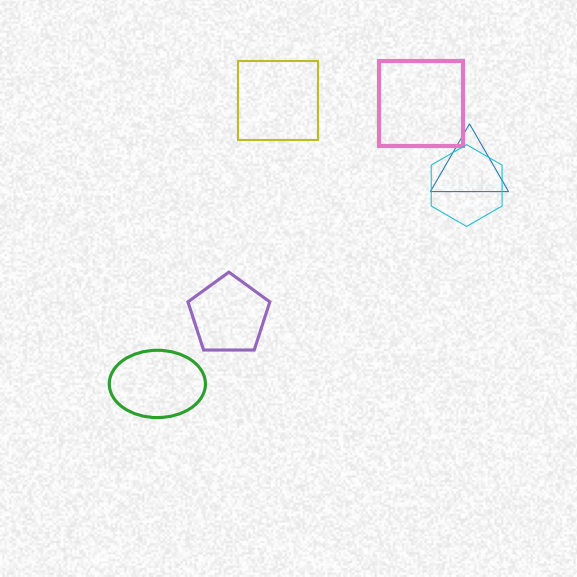[{"shape": "triangle", "thickness": 0.5, "radius": 0.39, "center": [0.813, 0.706]}, {"shape": "oval", "thickness": 1.5, "radius": 0.42, "center": [0.272, 0.334]}, {"shape": "pentagon", "thickness": 1.5, "radius": 0.37, "center": [0.396, 0.453]}, {"shape": "square", "thickness": 2, "radius": 0.36, "center": [0.73, 0.82]}, {"shape": "square", "thickness": 1, "radius": 0.34, "center": [0.481, 0.825]}, {"shape": "hexagon", "thickness": 0.5, "radius": 0.35, "center": [0.808, 0.678]}]